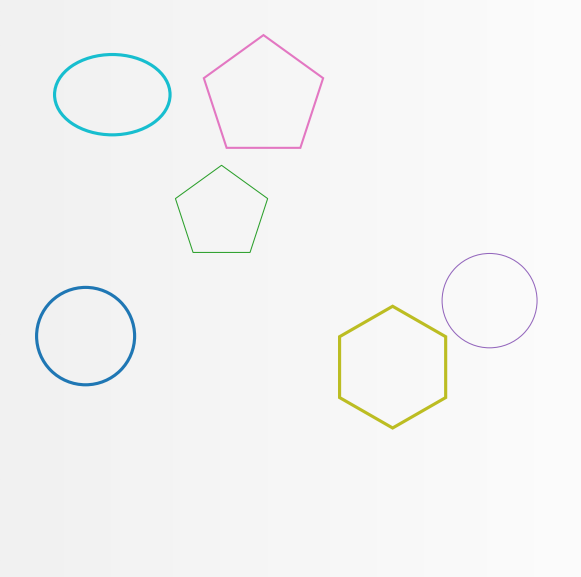[{"shape": "circle", "thickness": 1.5, "radius": 0.42, "center": [0.147, 0.417]}, {"shape": "pentagon", "thickness": 0.5, "radius": 0.42, "center": [0.381, 0.629]}, {"shape": "circle", "thickness": 0.5, "radius": 0.41, "center": [0.842, 0.479]}, {"shape": "pentagon", "thickness": 1, "radius": 0.54, "center": [0.453, 0.83]}, {"shape": "hexagon", "thickness": 1.5, "radius": 0.53, "center": [0.675, 0.363]}, {"shape": "oval", "thickness": 1.5, "radius": 0.5, "center": [0.193, 0.835]}]